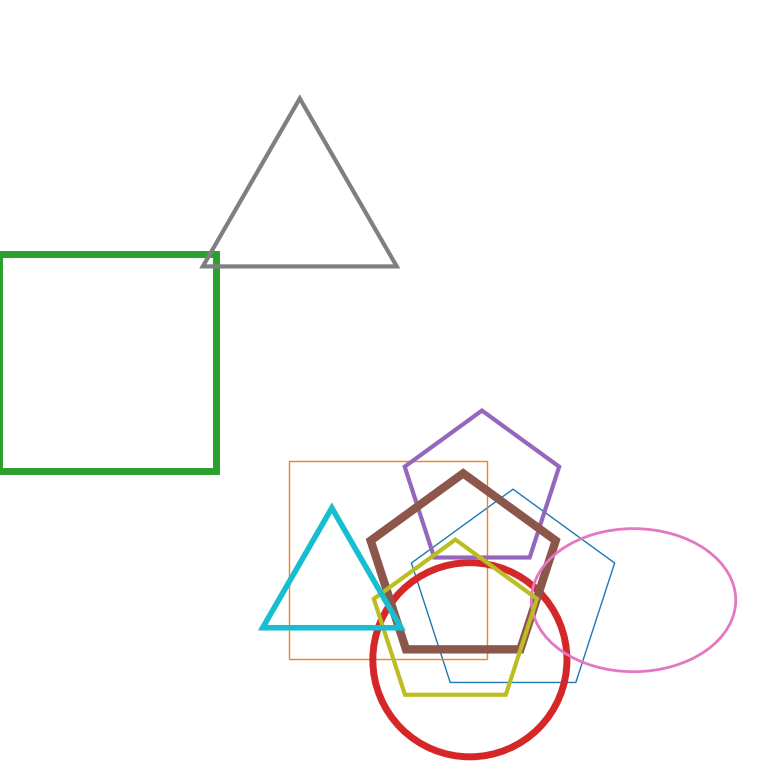[{"shape": "pentagon", "thickness": 0.5, "radius": 0.69, "center": [0.666, 0.226]}, {"shape": "square", "thickness": 0.5, "radius": 0.64, "center": [0.504, 0.273]}, {"shape": "square", "thickness": 2.5, "radius": 0.7, "center": [0.14, 0.529]}, {"shape": "circle", "thickness": 2.5, "radius": 0.63, "center": [0.61, 0.143]}, {"shape": "pentagon", "thickness": 1.5, "radius": 0.53, "center": [0.626, 0.361]}, {"shape": "pentagon", "thickness": 3, "radius": 0.63, "center": [0.602, 0.259]}, {"shape": "oval", "thickness": 1, "radius": 0.66, "center": [0.823, 0.221]}, {"shape": "triangle", "thickness": 1.5, "radius": 0.73, "center": [0.389, 0.727]}, {"shape": "pentagon", "thickness": 1.5, "radius": 0.56, "center": [0.591, 0.188]}, {"shape": "triangle", "thickness": 2, "radius": 0.52, "center": [0.431, 0.237]}]